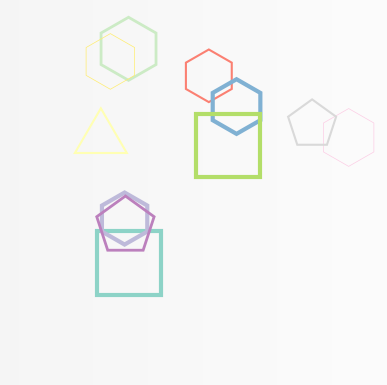[{"shape": "square", "thickness": 3, "radius": 0.42, "center": [0.333, 0.317]}, {"shape": "triangle", "thickness": 1.5, "radius": 0.39, "center": [0.26, 0.641]}, {"shape": "hexagon", "thickness": 3, "radius": 0.34, "center": [0.322, 0.432]}, {"shape": "hexagon", "thickness": 1.5, "radius": 0.34, "center": [0.539, 0.803]}, {"shape": "hexagon", "thickness": 3, "radius": 0.35, "center": [0.61, 0.723]}, {"shape": "square", "thickness": 3, "radius": 0.41, "center": [0.588, 0.622]}, {"shape": "hexagon", "thickness": 0.5, "radius": 0.38, "center": [0.9, 0.643]}, {"shape": "pentagon", "thickness": 1.5, "radius": 0.33, "center": [0.805, 0.677]}, {"shape": "pentagon", "thickness": 2, "radius": 0.39, "center": [0.324, 0.413]}, {"shape": "hexagon", "thickness": 2, "radius": 0.41, "center": [0.332, 0.873]}, {"shape": "hexagon", "thickness": 0.5, "radius": 0.36, "center": [0.285, 0.84]}]